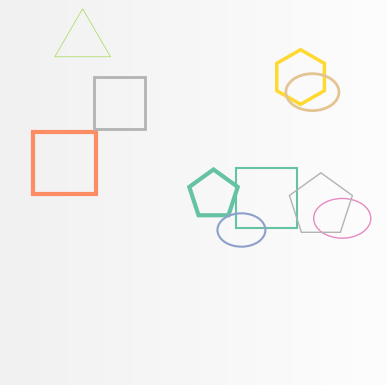[{"shape": "square", "thickness": 1.5, "radius": 0.39, "center": [0.687, 0.485]}, {"shape": "pentagon", "thickness": 3, "radius": 0.33, "center": [0.551, 0.494]}, {"shape": "square", "thickness": 3, "radius": 0.4, "center": [0.166, 0.576]}, {"shape": "oval", "thickness": 1.5, "radius": 0.31, "center": [0.623, 0.403]}, {"shape": "oval", "thickness": 1, "radius": 0.37, "center": [0.883, 0.433]}, {"shape": "triangle", "thickness": 0.5, "radius": 0.42, "center": [0.213, 0.894]}, {"shape": "hexagon", "thickness": 2.5, "radius": 0.35, "center": [0.776, 0.8]}, {"shape": "oval", "thickness": 2, "radius": 0.34, "center": [0.806, 0.761]}, {"shape": "pentagon", "thickness": 1, "radius": 0.43, "center": [0.828, 0.466]}, {"shape": "square", "thickness": 2, "radius": 0.33, "center": [0.308, 0.733]}]